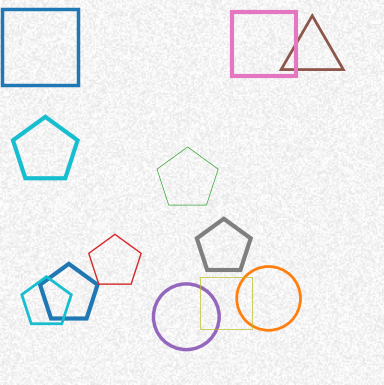[{"shape": "square", "thickness": 2.5, "radius": 0.49, "center": [0.104, 0.878]}, {"shape": "pentagon", "thickness": 3, "radius": 0.39, "center": [0.179, 0.236]}, {"shape": "circle", "thickness": 2, "radius": 0.41, "center": [0.698, 0.225]}, {"shape": "pentagon", "thickness": 0.5, "radius": 0.42, "center": [0.487, 0.535]}, {"shape": "pentagon", "thickness": 1, "radius": 0.36, "center": [0.299, 0.32]}, {"shape": "circle", "thickness": 2.5, "radius": 0.43, "center": [0.484, 0.177]}, {"shape": "triangle", "thickness": 2, "radius": 0.47, "center": [0.811, 0.866]}, {"shape": "square", "thickness": 3, "radius": 0.41, "center": [0.686, 0.885]}, {"shape": "pentagon", "thickness": 3, "radius": 0.37, "center": [0.581, 0.358]}, {"shape": "square", "thickness": 0.5, "radius": 0.34, "center": [0.587, 0.213]}, {"shape": "pentagon", "thickness": 2, "radius": 0.34, "center": [0.121, 0.214]}, {"shape": "pentagon", "thickness": 3, "radius": 0.44, "center": [0.118, 0.608]}]